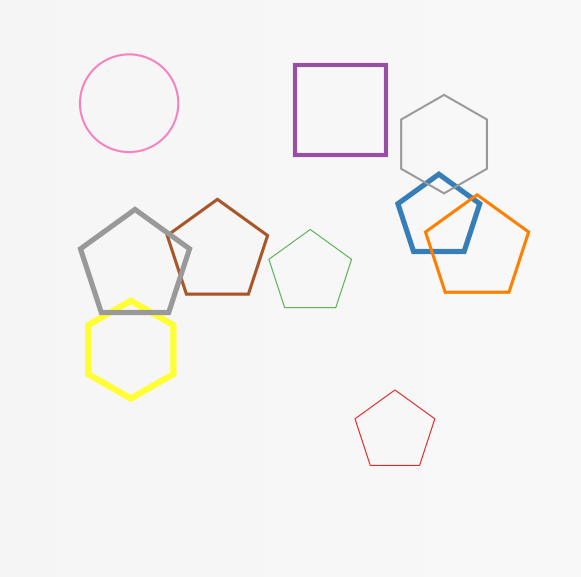[{"shape": "pentagon", "thickness": 0.5, "radius": 0.36, "center": [0.679, 0.252]}, {"shape": "pentagon", "thickness": 2.5, "radius": 0.37, "center": [0.755, 0.623]}, {"shape": "pentagon", "thickness": 0.5, "radius": 0.37, "center": [0.534, 0.527]}, {"shape": "square", "thickness": 2, "radius": 0.39, "center": [0.586, 0.809]}, {"shape": "pentagon", "thickness": 1.5, "radius": 0.47, "center": [0.821, 0.569]}, {"shape": "hexagon", "thickness": 3, "radius": 0.42, "center": [0.225, 0.394]}, {"shape": "pentagon", "thickness": 1.5, "radius": 0.45, "center": [0.374, 0.563]}, {"shape": "circle", "thickness": 1, "radius": 0.42, "center": [0.222, 0.82]}, {"shape": "hexagon", "thickness": 1, "radius": 0.43, "center": [0.764, 0.75]}, {"shape": "pentagon", "thickness": 2.5, "radius": 0.49, "center": [0.232, 0.538]}]